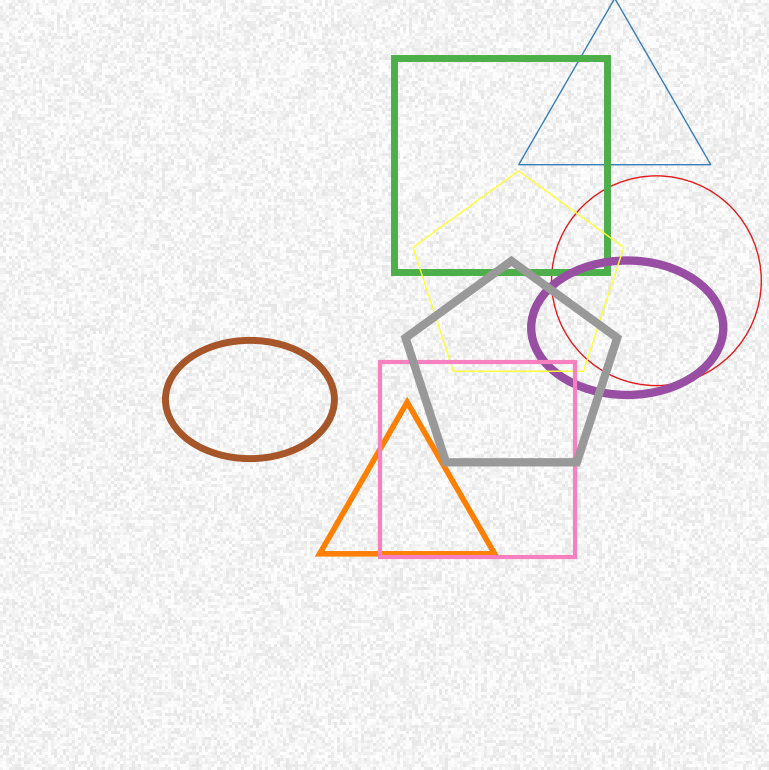[{"shape": "circle", "thickness": 0.5, "radius": 0.68, "center": [0.852, 0.635]}, {"shape": "triangle", "thickness": 0.5, "radius": 0.72, "center": [0.798, 0.858]}, {"shape": "square", "thickness": 2.5, "radius": 0.69, "center": [0.65, 0.786]}, {"shape": "oval", "thickness": 3, "radius": 0.62, "center": [0.815, 0.574]}, {"shape": "triangle", "thickness": 2, "radius": 0.66, "center": [0.529, 0.346]}, {"shape": "pentagon", "thickness": 0.5, "radius": 0.72, "center": [0.673, 0.634]}, {"shape": "oval", "thickness": 2.5, "radius": 0.55, "center": [0.325, 0.481]}, {"shape": "square", "thickness": 1.5, "radius": 0.63, "center": [0.62, 0.403]}, {"shape": "pentagon", "thickness": 3, "radius": 0.72, "center": [0.664, 0.517]}]